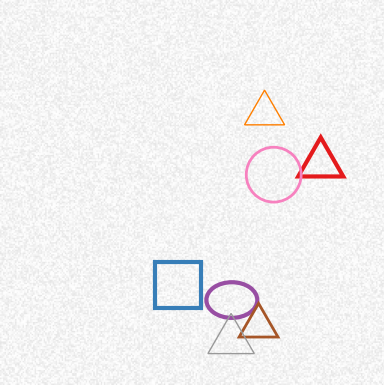[{"shape": "triangle", "thickness": 3, "radius": 0.34, "center": [0.833, 0.575]}, {"shape": "square", "thickness": 3, "radius": 0.3, "center": [0.462, 0.26]}, {"shape": "oval", "thickness": 3, "radius": 0.33, "center": [0.602, 0.221]}, {"shape": "triangle", "thickness": 1, "radius": 0.3, "center": [0.687, 0.706]}, {"shape": "triangle", "thickness": 2, "radius": 0.29, "center": [0.672, 0.154]}, {"shape": "circle", "thickness": 2, "radius": 0.36, "center": [0.711, 0.546]}, {"shape": "triangle", "thickness": 1, "radius": 0.35, "center": [0.6, 0.116]}]